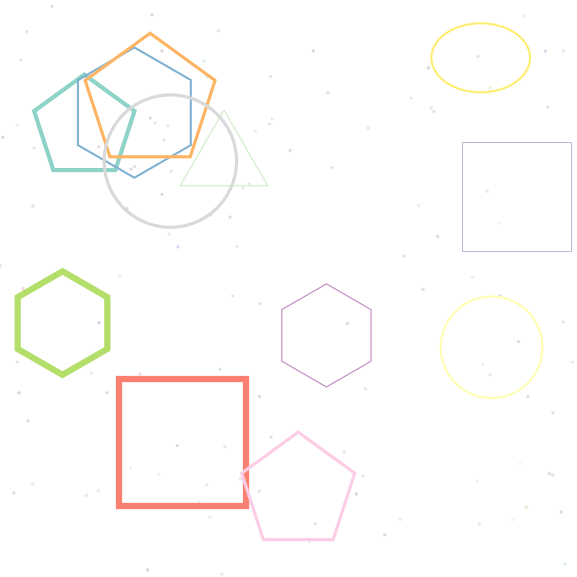[{"shape": "pentagon", "thickness": 2, "radius": 0.46, "center": [0.146, 0.779]}, {"shape": "circle", "thickness": 1, "radius": 0.44, "center": [0.851, 0.398]}, {"shape": "square", "thickness": 0.5, "radius": 0.47, "center": [0.895, 0.659]}, {"shape": "square", "thickness": 3, "radius": 0.55, "center": [0.316, 0.233]}, {"shape": "hexagon", "thickness": 1, "radius": 0.56, "center": [0.233, 0.804]}, {"shape": "pentagon", "thickness": 1.5, "radius": 0.59, "center": [0.26, 0.823]}, {"shape": "hexagon", "thickness": 3, "radius": 0.45, "center": [0.108, 0.44]}, {"shape": "pentagon", "thickness": 1.5, "radius": 0.51, "center": [0.516, 0.148]}, {"shape": "circle", "thickness": 1.5, "radius": 0.57, "center": [0.295, 0.72]}, {"shape": "hexagon", "thickness": 0.5, "radius": 0.45, "center": [0.565, 0.418]}, {"shape": "triangle", "thickness": 0.5, "radius": 0.44, "center": [0.388, 0.721]}, {"shape": "oval", "thickness": 1, "radius": 0.43, "center": [0.832, 0.899]}]